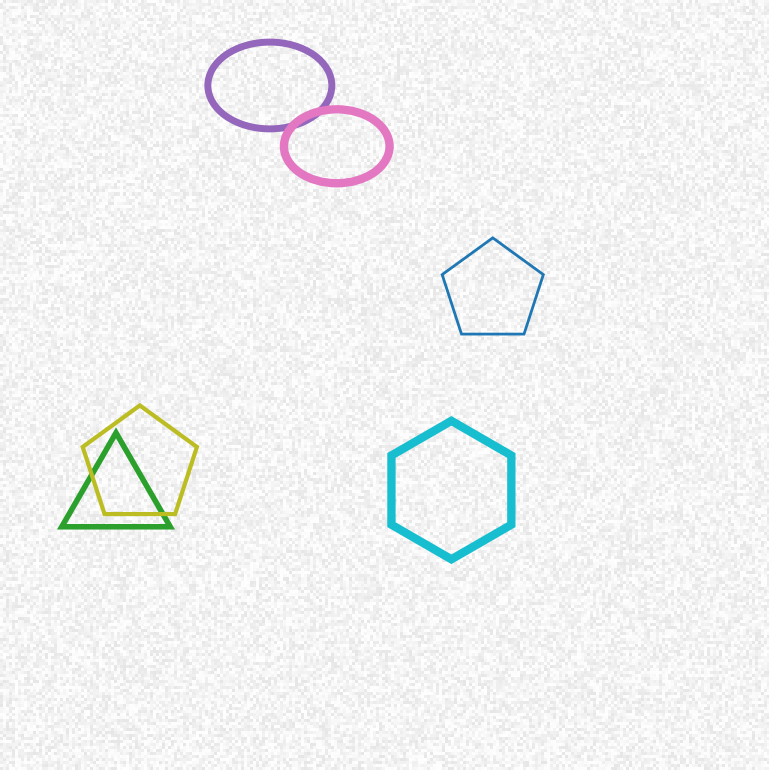[{"shape": "pentagon", "thickness": 1, "radius": 0.35, "center": [0.64, 0.622]}, {"shape": "triangle", "thickness": 2, "radius": 0.41, "center": [0.151, 0.357]}, {"shape": "oval", "thickness": 2.5, "radius": 0.4, "center": [0.35, 0.889]}, {"shape": "oval", "thickness": 3, "radius": 0.34, "center": [0.437, 0.81]}, {"shape": "pentagon", "thickness": 1.5, "radius": 0.39, "center": [0.182, 0.395]}, {"shape": "hexagon", "thickness": 3, "radius": 0.45, "center": [0.586, 0.364]}]